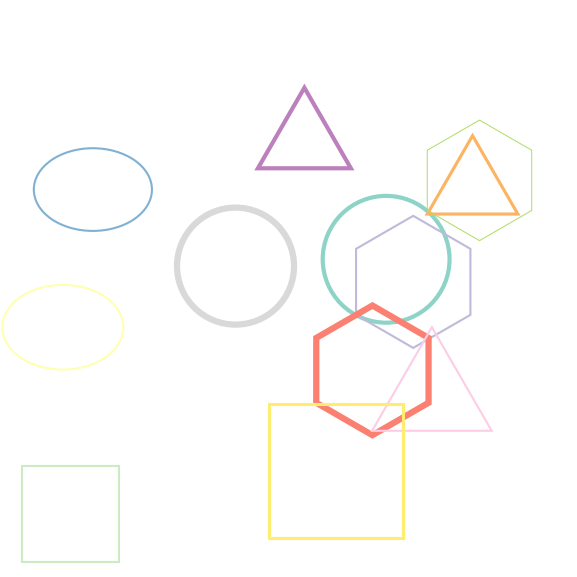[{"shape": "circle", "thickness": 2, "radius": 0.55, "center": [0.669, 0.55]}, {"shape": "oval", "thickness": 1, "radius": 0.52, "center": [0.109, 0.433]}, {"shape": "hexagon", "thickness": 1, "radius": 0.57, "center": [0.716, 0.511]}, {"shape": "hexagon", "thickness": 3, "radius": 0.56, "center": [0.645, 0.358]}, {"shape": "oval", "thickness": 1, "radius": 0.51, "center": [0.161, 0.671]}, {"shape": "triangle", "thickness": 1.5, "radius": 0.45, "center": [0.818, 0.674]}, {"shape": "hexagon", "thickness": 0.5, "radius": 0.52, "center": [0.83, 0.687]}, {"shape": "triangle", "thickness": 1, "radius": 0.6, "center": [0.748, 0.313]}, {"shape": "circle", "thickness": 3, "radius": 0.51, "center": [0.408, 0.538]}, {"shape": "triangle", "thickness": 2, "radius": 0.46, "center": [0.527, 0.754]}, {"shape": "square", "thickness": 1, "radius": 0.42, "center": [0.122, 0.109]}, {"shape": "square", "thickness": 1.5, "radius": 0.58, "center": [0.582, 0.183]}]